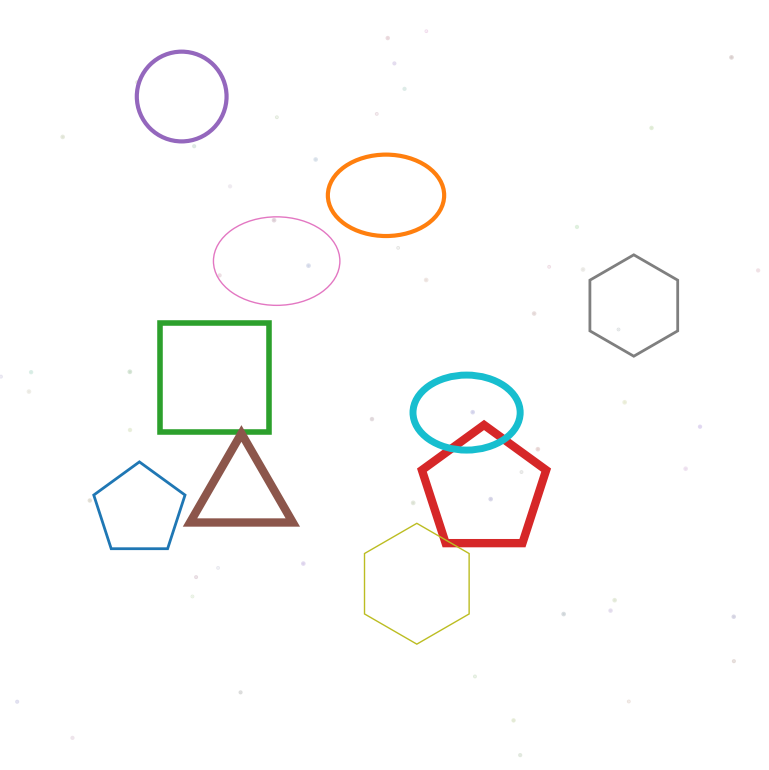[{"shape": "pentagon", "thickness": 1, "radius": 0.31, "center": [0.181, 0.338]}, {"shape": "oval", "thickness": 1.5, "radius": 0.38, "center": [0.501, 0.746]}, {"shape": "square", "thickness": 2, "radius": 0.35, "center": [0.279, 0.51]}, {"shape": "pentagon", "thickness": 3, "radius": 0.42, "center": [0.629, 0.363]}, {"shape": "circle", "thickness": 1.5, "radius": 0.29, "center": [0.236, 0.875]}, {"shape": "triangle", "thickness": 3, "radius": 0.39, "center": [0.314, 0.36]}, {"shape": "oval", "thickness": 0.5, "radius": 0.41, "center": [0.359, 0.661]}, {"shape": "hexagon", "thickness": 1, "radius": 0.33, "center": [0.823, 0.603]}, {"shape": "hexagon", "thickness": 0.5, "radius": 0.39, "center": [0.541, 0.242]}, {"shape": "oval", "thickness": 2.5, "radius": 0.35, "center": [0.606, 0.464]}]